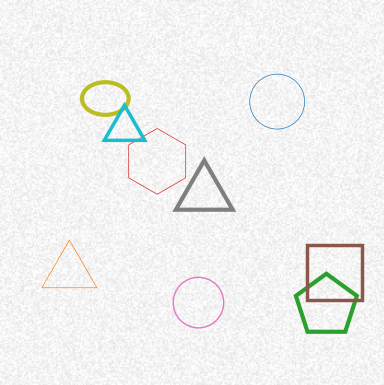[{"shape": "circle", "thickness": 0.5, "radius": 0.36, "center": [0.72, 0.736]}, {"shape": "triangle", "thickness": 0.5, "radius": 0.41, "center": [0.18, 0.294]}, {"shape": "pentagon", "thickness": 3, "radius": 0.42, "center": [0.848, 0.206]}, {"shape": "hexagon", "thickness": 0.5, "radius": 0.43, "center": [0.408, 0.581]}, {"shape": "square", "thickness": 2.5, "radius": 0.36, "center": [0.869, 0.292]}, {"shape": "circle", "thickness": 1, "radius": 0.33, "center": [0.515, 0.214]}, {"shape": "triangle", "thickness": 3, "radius": 0.43, "center": [0.53, 0.498]}, {"shape": "oval", "thickness": 3, "radius": 0.3, "center": [0.274, 0.744]}, {"shape": "triangle", "thickness": 2.5, "radius": 0.3, "center": [0.323, 0.666]}]